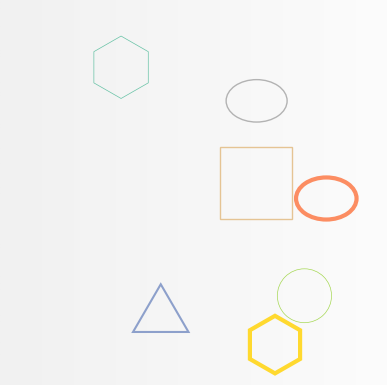[{"shape": "hexagon", "thickness": 0.5, "radius": 0.41, "center": [0.312, 0.825]}, {"shape": "oval", "thickness": 3, "radius": 0.39, "center": [0.842, 0.484]}, {"shape": "triangle", "thickness": 1.5, "radius": 0.41, "center": [0.415, 0.179]}, {"shape": "circle", "thickness": 0.5, "radius": 0.35, "center": [0.786, 0.232]}, {"shape": "hexagon", "thickness": 3, "radius": 0.37, "center": [0.71, 0.105]}, {"shape": "square", "thickness": 1, "radius": 0.46, "center": [0.66, 0.525]}, {"shape": "oval", "thickness": 1, "radius": 0.39, "center": [0.662, 0.738]}]